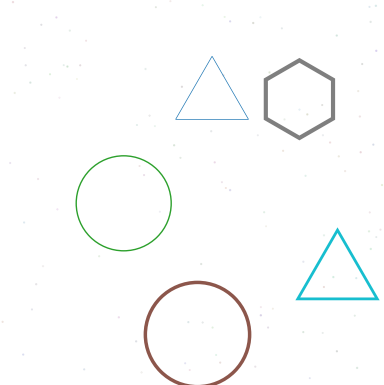[{"shape": "triangle", "thickness": 0.5, "radius": 0.55, "center": [0.551, 0.745]}, {"shape": "circle", "thickness": 1, "radius": 0.62, "center": [0.321, 0.472]}, {"shape": "circle", "thickness": 2.5, "radius": 0.68, "center": [0.513, 0.131]}, {"shape": "hexagon", "thickness": 3, "radius": 0.5, "center": [0.778, 0.742]}, {"shape": "triangle", "thickness": 2, "radius": 0.6, "center": [0.877, 0.283]}]